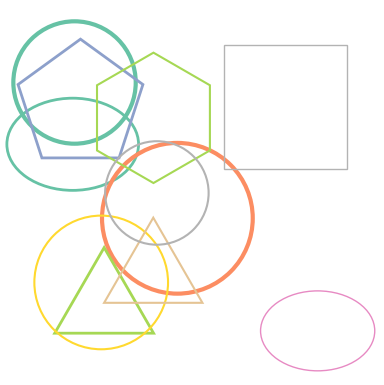[{"shape": "oval", "thickness": 2, "radius": 0.86, "center": [0.189, 0.625]}, {"shape": "circle", "thickness": 3, "radius": 0.79, "center": [0.194, 0.786]}, {"shape": "circle", "thickness": 3, "radius": 0.98, "center": [0.461, 0.433]}, {"shape": "pentagon", "thickness": 2, "radius": 0.85, "center": [0.209, 0.728]}, {"shape": "oval", "thickness": 1, "radius": 0.74, "center": [0.825, 0.141]}, {"shape": "triangle", "thickness": 2, "radius": 0.74, "center": [0.27, 0.209]}, {"shape": "hexagon", "thickness": 1.5, "radius": 0.85, "center": [0.399, 0.694]}, {"shape": "circle", "thickness": 1.5, "radius": 0.87, "center": [0.263, 0.266]}, {"shape": "triangle", "thickness": 1.5, "radius": 0.74, "center": [0.398, 0.287]}, {"shape": "circle", "thickness": 1.5, "radius": 0.67, "center": [0.407, 0.499]}, {"shape": "square", "thickness": 1, "radius": 0.8, "center": [0.742, 0.723]}]